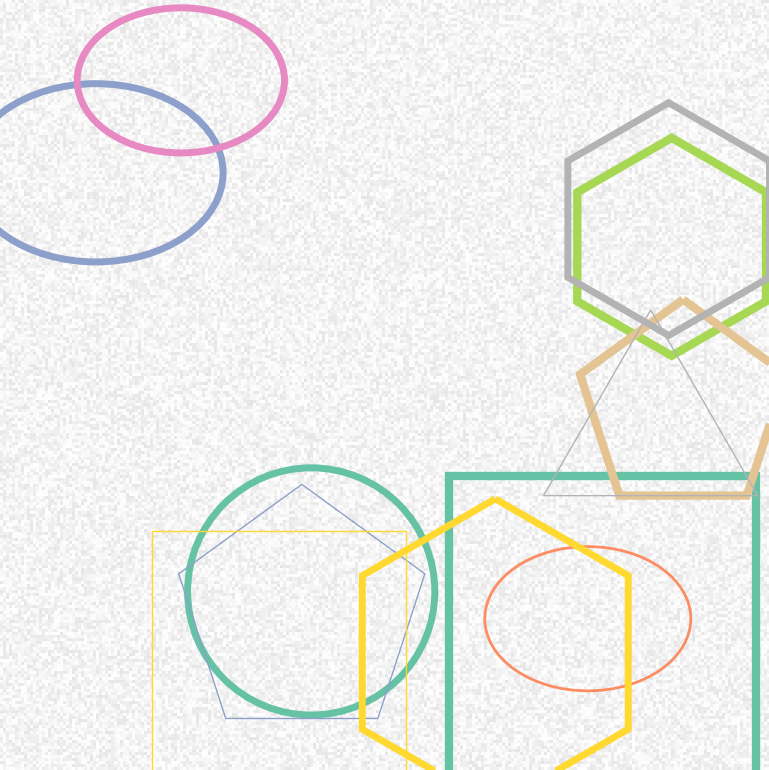[{"shape": "circle", "thickness": 2.5, "radius": 0.8, "center": [0.404, 0.232]}, {"shape": "square", "thickness": 3, "radius": 1.0, "center": [0.783, 0.183]}, {"shape": "oval", "thickness": 1, "radius": 0.67, "center": [0.763, 0.196]}, {"shape": "pentagon", "thickness": 0.5, "radius": 0.84, "center": [0.392, 0.203]}, {"shape": "oval", "thickness": 2.5, "radius": 0.83, "center": [0.124, 0.776]}, {"shape": "oval", "thickness": 2.5, "radius": 0.67, "center": [0.235, 0.896]}, {"shape": "hexagon", "thickness": 3, "radius": 0.71, "center": [0.872, 0.679]}, {"shape": "square", "thickness": 0.5, "radius": 0.82, "center": [0.362, 0.145]}, {"shape": "hexagon", "thickness": 2.5, "radius": 1.0, "center": [0.643, 0.153]}, {"shape": "pentagon", "thickness": 3, "radius": 0.7, "center": [0.887, 0.47]}, {"shape": "triangle", "thickness": 0.5, "radius": 0.8, "center": [0.845, 0.437]}, {"shape": "hexagon", "thickness": 2.5, "radius": 0.76, "center": [0.868, 0.715]}]